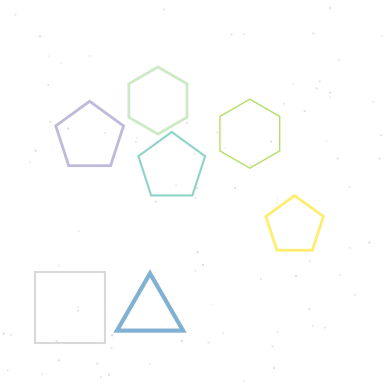[{"shape": "pentagon", "thickness": 1.5, "radius": 0.46, "center": [0.446, 0.566]}, {"shape": "pentagon", "thickness": 2, "radius": 0.46, "center": [0.233, 0.644]}, {"shape": "triangle", "thickness": 3, "radius": 0.5, "center": [0.39, 0.191]}, {"shape": "hexagon", "thickness": 1, "radius": 0.45, "center": [0.649, 0.653]}, {"shape": "square", "thickness": 1.5, "radius": 0.46, "center": [0.182, 0.201]}, {"shape": "hexagon", "thickness": 2, "radius": 0.44, "center": [0.41, 0.739]}, {"shape": "pentagon", "thickness": 2, "radius": 0.39, "center": [0.765, 0.414]}]